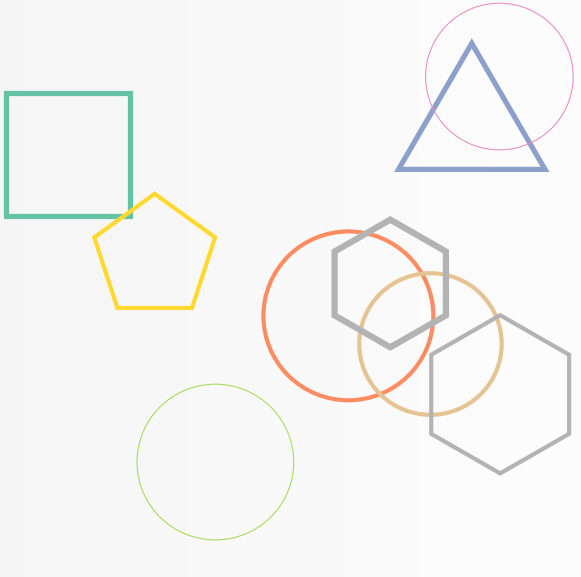[{"shape": "square", "thickness": 2.5, "radius": 0.53, "center": [0.117, 0.732]}, {"shape": "circle", "thickness": 2, "radius": 0.73, "center": [0.599, 0.452]}, {"shape": "triangle", "thickness": 2.5, "radius": 0.73, "center": [0.812, 0.779]}, {"shape": "circle", "thickness": 0.5, "radius": 0.63, "center": [0.859, 0.867]}, {"shape": "circle", "thickness": 0.5, "radius": 0.67, "center": [0.371, 0.199]}, {"shape": "pentagon", "thickness": 2, "radius": 0.55, "center": [0.266, 0.554]}, {"shape": "circle", "thickness": 2, "radius": 0.61, "center": [0.741, 0.403]}, {"shape": "hexagon", "thickness": 3, "radius": 0.55, "center": [0.671, 0.508]}, {"shape": "hexagon", "thickness": 2, "radius": 0.68, "center": [0.861, 0.316]}]